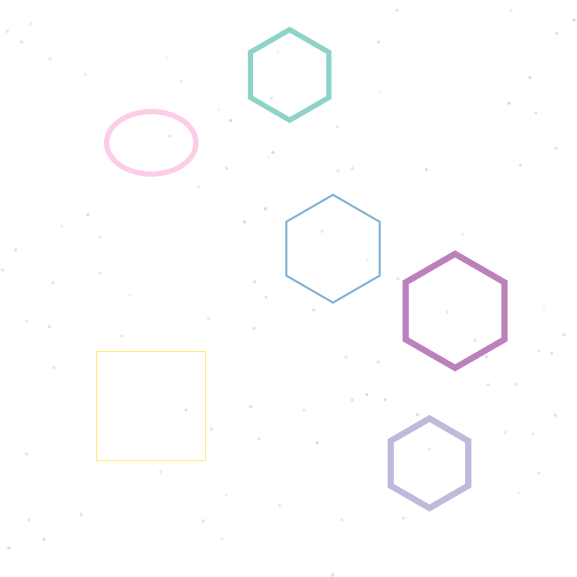[{"shape": "hexagon", "thickness": 2.5, "radius": 0.39, "center": [0.502, 0.869]}, {"shape": "hexagon", "thickness": 3, "radius": 0.39, "center": [0.744, 0.197]}, {"shape": "hexagon", "thickness": 1, "radius": 0.47, "center": [0.577, 0.568]}, {"shape": "oval", "thickness": 2.5, "radius": 0.39, "center": [0.262, 0.752]}, {"shape": "hexagon", "thickness": 3, "radius": 0.49, "center": [0.788, 0.461]}, {"shape": "square", "thickness": 0.5, "radius": 0.47, "center": [0.26, 0.296]}]